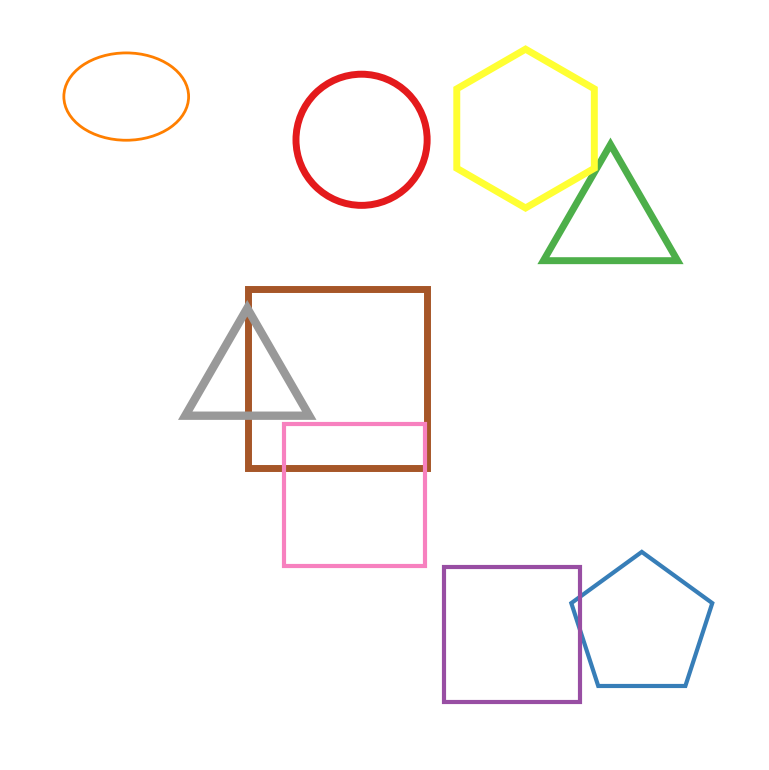[{"shape": "circle", "thickness": 2.5, "radius": 0.43, "center": [0.47, 0.818]}, {"shape": "pentagon", "thickness": 1.5, "radius": 0.48, "center": [0.834, 0.187]}, {"shape": "triangle", "thickness": 2.5, "radius": 0.5, "center": [0.793, 0.712]}, {"shape": "square", "thickness": 1.5, "radius": 0.44, "center": [0.665, 0.176]}, {"shape": "oval", "thickness": 1, "radius": 0.41, "center": [0.164, 0.875]}, {"shape": "hexagon", "thickness": 2.5, "radius": 0.52, "center": [0.683, 0.833]}, {"shape": "square", "thickness": 2.5, "radius": 0.58, "center": [0.438, 0.508]}, {"shape": "square", "thickness": 1.5, "radius": 0.46, "center": [0.46, 0.357]}, {"shape": "triangle", "thickness": 3, "radius": 0.46, "center": [0.321, 0.507]}]